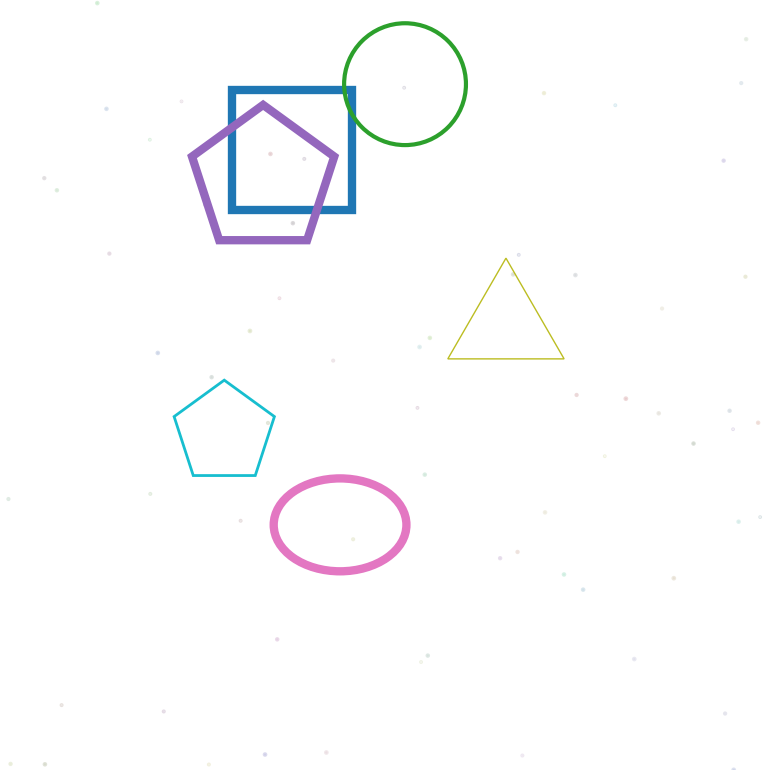[{"shape": "square", "thickness": 3, "radius": 0.39, "center": [0.38, 0.806]}, {"shape": "circle", "thickness": 1.5, "radius": 0.4, "center": [0.526, 0.891]}, {"shape": "pentagon", "thickness": 3, "radius": 0.49, "center": [0.342, 0.767]}, {"shape": "oval", "thickness": 3, "radius": 0.43, "center": [0.442, 0.318]}, {"shape": "triangle", "thickness": 0.5, "radius": 0.44, "center": [0.657, 0.578]}, {"shape": "pentagon", "thickness": 1, "radius": 0.34, "center": [0.291, 0.438]}]